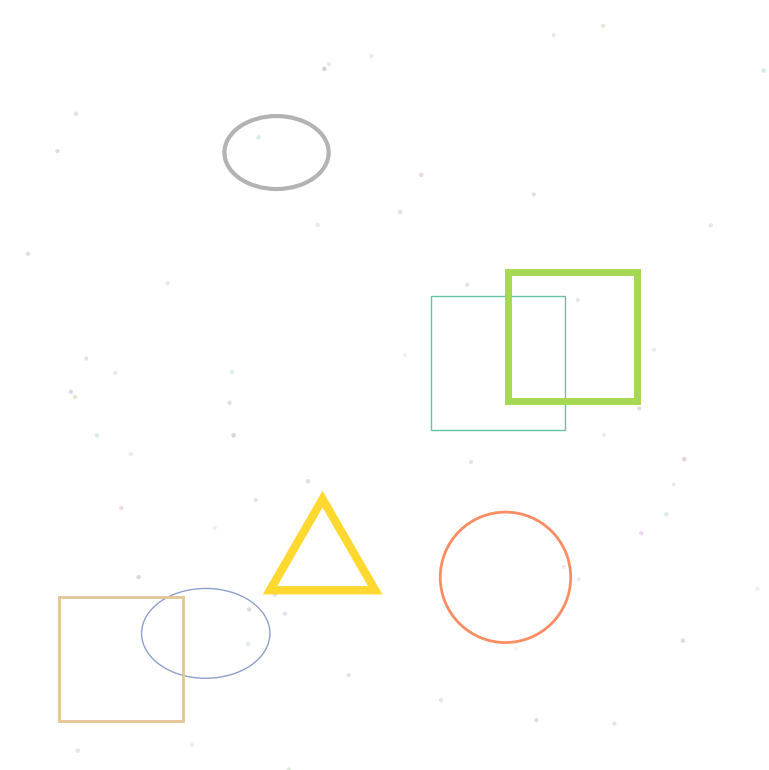[{"shape": "square", "thickness": 0.5, "radius": 0.44, "center": [0.646, 0.529]}, {"shape": "circle", "thickness": 1, "radius": 0.42, "center": [0.656, 0.25]}, {"shape": "oval", "thickness": 0.5, "radius": 0.42, "center": [0.267, 0.177]}, {"shape": "square", "thickness": 2.5, "radius": 0.42, "center": [0.743, 0.563]}, {"shape": "triangle", "thickness": 3, "radius": 0.39, "center": [0.419, 0.273]}, {"shape": "square", "thickness": 1, "radius": 0.4, "center": [0.157, 0.144]}, {"shape": "oval", "thickness": 1.5, "radius": 0.34, "center": [0.359, 0.802]}]